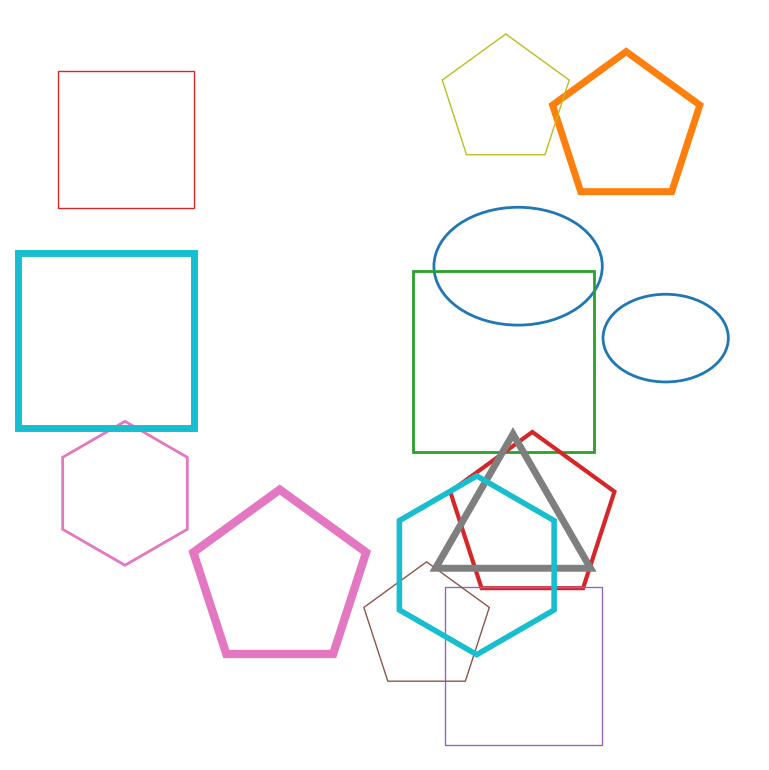[{"shape": "oval", "thickness": 1, "radius": 0.55, "center": [0.673, 0.654]}, {"shape": "oval", "thickness": 1, "radius": 0.41, "center": [0.865, 0.561]}, {"shape": "pentagon", "thickness": 2.5, "radius": 0.5, "center": [0.813, 0.832]}, {"shape": "square", "thickness": 1, "radius": 0.59, "center": [0.653, 0.531]}, {"shape": "pentagon", "thickness": 1.5, "radius": 0.56, "center": [0.691, 0.327]}, {"shape": "square", "thickness": 0.5, "radius": 0.44, "center": [0.164, 0.819]}, {"shape": "square", "thickness": 0.5, "radius": 0.51, "center": [0.68, 0.135]}, {"shape": "pentagon", "thickness": 0.5, "radius": 0.43, "center": [0.554, 0.185]}, {"shape": "pentagon", "thickness": 3, "radius": 0.59, "center": [0.363, 0.246]}, {"shape": "hexagon", "thickness": 1, "radius": 0.47, "center": [0.162, 0.359]}, {"shape": "triangle", "thickness": 2.5, "radius": 0.58, "center": [0.666, 0.32]}, {"shape": "pentagon", "thickness": 0.5, "radius": 0.43, "center": [0.657, 0.869]}, {"shape": "hexagon", "thickness": 2, "radius": 0.58, "center": [0.619, 0.266]}, {"shape": "square", "thickness": 2.5, "radius": 0.57, "center": [0.138, 0.558]}]